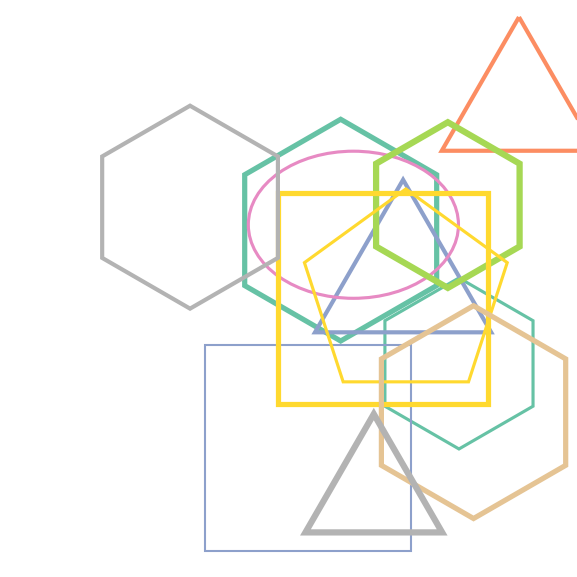[{"shape": "hexagon", "thickness": 2.5, "radius": 0.96, "center": [0.59, 0.601]}, {"shape": "hexagon", "thickness": 1.5, "radius": 0.74, "center": [0.795, 0.37]}, {"shape": "triangle", "thickness": 2, "radius": 0.77, "center": [0.899, 0.815]}, {"shape": "triangle", "thickness": 2, "radius": 0.88, "center": [0.698, 0.512]}, {"shape": "square", "thickness": 1, "radius": 0.89, "center": [0.534, 0.224]}, {"shape": "oval", "thickness": 1.5, "radius": 0.91, "center": [0.612, 0.61]}, {"shape": "hexagon", "thickness": 3, "radius": 0.72, "center": [0.775, 0.644]}, {"shape": "square", "thickness": 2.5, "radius": 0.91, "center": [0.663, 0.483]}, {"shape": "pentagon", "thickness": 1.5, "radius": 0.92, "center": [0.703, 0.487]}, {"shape": "hexagon", "thickness": 2.5, "radius": 0.92, "center": [0.82, 0.286]}, {"shape": "hexagon", "thickness": 2, "radius": 0.88, "center": [0.329, 0.64]}, {"shape": "triangle", "thickness": 3, "radius": 0.68, "center": [0.647, 0.146]}]